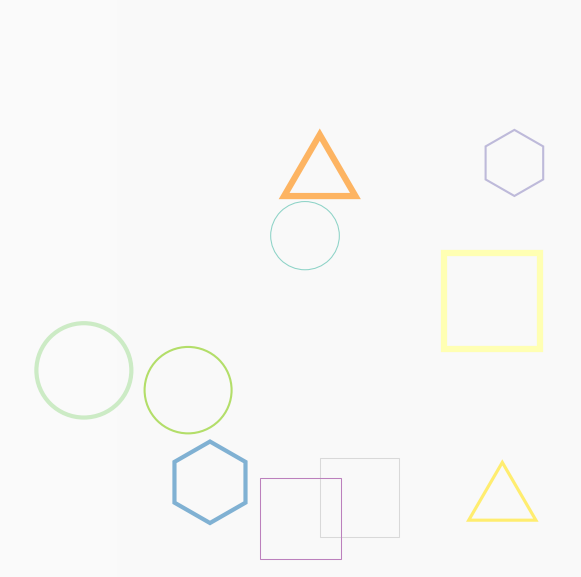[{"shape": "circle", "thickness": 0.5, "radius": 0.3, "center": [0.525, 0.591]}, {"shape": "square", "thickness": 3, "radius": 0.41, "center": [0.847, 0.478]}, {"shape": "hexagon", "thickness": 1, "radius": 0.29, "center": [0.885, 0.717]}, {"shape": "hexagon", "thickness": 2, "radius": 0.35, "center": [0.361, 0.164]}, {"shape": "triangle", "thickness": 3, "radius": 0.35, "center": [0.55, 0.695]}, {"shape": "circle", "thickness": 1, "radius": 0.37, "center": [0.324, 0.324]}, {"shape": "square", "thickness": 0.5, "radius": 0.34, "center": [0.618, 0.138]}, {"shape": "square", "thickness": 0.5, "radius": 0.35, "center": [0.516, 0.101]}, {"shape": "circle", "thickness": 2, "radius": 0.41, "center": [0.144, 0.358]}, {"shape": "triangle", "thickness": 1.5, "radius": 0.33, "center": [0.864, 0.132]}]